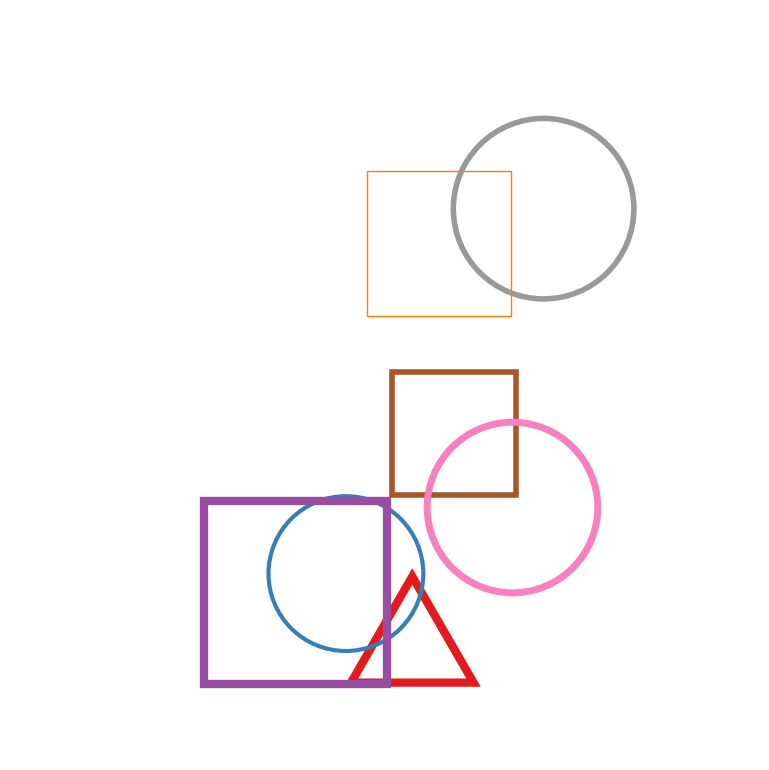[{"shape": "triangle", "thickness": 3, "radius": 0.46, "center": [0.535, 0.159]}, {"shape": "circle", "thickness": 1.5, "radius": 0.5, "center": [0.449, 0.255]}, {"shape": "square", "thickness": 3, "radius": 0.6, "center": [0.384, 0.23]}, {"shape": "square", "thickness": 0.5, "radius": 0.47, "center": [0.57, 0.684]}, {"shape": "square", "thickness": 2, "radius": 0.4, "center": [0.589, 0.437]}, {"shape": "circle", "thickness": 2.5, "radius": 0.55, "center": [0.666, 0.341]}, {"shape": "circle", "thickness": 2, "radius": 0.59, "center": [0.706, 0.729]}]